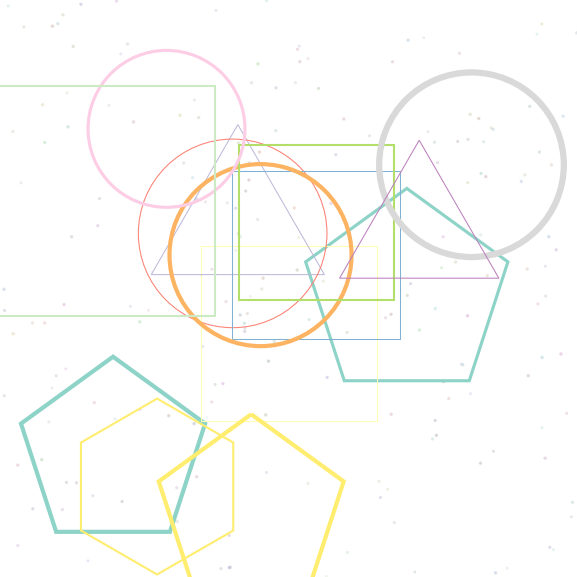[{"shape": "pentagon", "thickness": 2, "radius": 0.84, "center": [0.196, 0.214]}, {"shape": "pentagon", "thickness": 1.5, "radius": 0.92, "center": [0.704, 0.489]}, {"shape": "square", "thickness": 0.5, "radius": 0.76, "center": [0.5, 0.421]}, {"shape": "triangle", "thickness": 0.5, "radius": 0.87, "center": [0.412, 0.61]}, {"shape": "circle", "thickness": 0.5, "radius": 0.82, "center": [0.403, 0.595]}, {"shape": "square", "thickness": 0.5, "radius": 0.73, "center": [0.547, 0.558]}, {"shape": "circle", "thickness": 2, "radius": 0.79, "center": [0.451, 0.557]}, {"shape": "square", "thickness": 1, "radius": 0.67, "center": [0.548, 0.614]}, {"shape": "circle", "thickness": 1.5, "radius": 0.68, "center": [0.288, 0.776]}, {"shape": "circle", "thickness": 3, "radius": 0.8, "center": [0.816, 0.714]}, {"shape": "triangle", "thickness": 0.5, "radius": 0.8, "center": [0.726, 0.597]}, {"shape": "square", "thickness": 1, "radius": 0.99, "center": [0.173, 0.651]}, {"shape": "hexagon", "thickness": 1, "radius": 0.76, "center": [0.272, 0.157]}, {"shape": "pentagon", "thickness": 2, "radius": 0.84, "center": [0.435, 0.113]}]